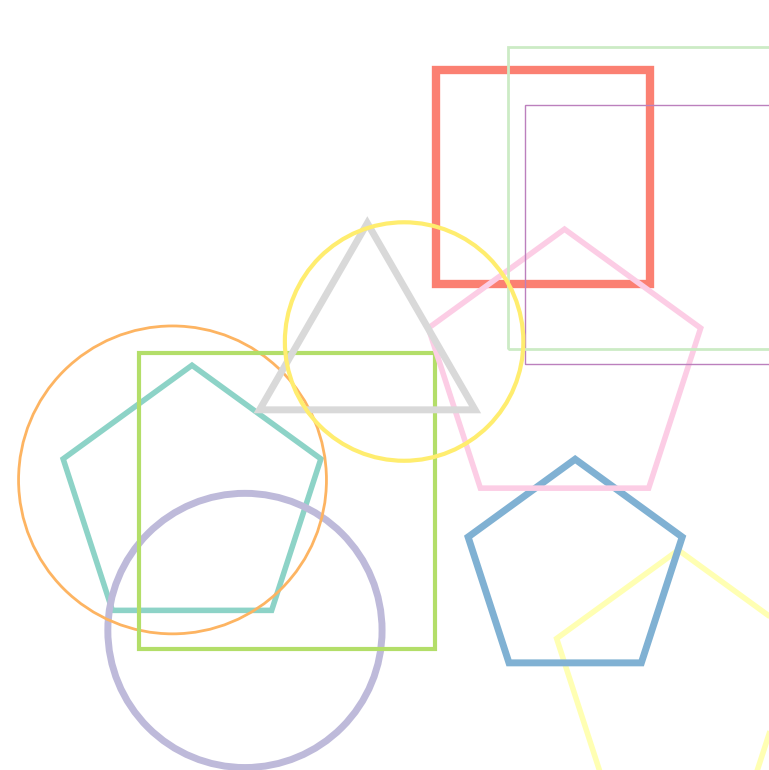[{"shape": "pentagon", "thickness": 2, "radius": 0.88, "center": [0.249, 0.35]}, {"shape": "pentagon", "thickness": 2, "radius": 0.83, "center": [0.881, 0.119]}, {"shape": "circle", "thickness": 2.5, "radius": 0.89, "center": [0.318, 0.181]}, {"shape": "square", "thickness": 3, "radius": 0.69, "center": [0.705, 0.77]}, {"shape": "pentagon", "thickness": 2.5, "radius": 0.73, "center": [0.747, 0.257]}, {"shape": "circle", "thickness": 1, "radius": 1.0, "center": [0.224, 0.377]}, {"shape": "square", "thickness": 1.5, "radius": 0.96, "center": [0.373, 0.349]}, {"shape": "pentagon", "thickness": 2, "radius": 0.93, "center": [0.733, 0.516]}, {"shape": "triangle", "thickness": 2.5, "radius": 0.81, "center": [0.477, 0.549]}, {"shape": "square", "thickness": 0.5, "radius": 0.84, "center": [0.85, 0.696]}, {"shape": "square", "thickness": 1, "radius": 0.98, "center": [0.856, 0.743]}, {"shape": "circle", "thickness": 1.5, "radius": 0.77, "center": [0.525, 0.556]}]